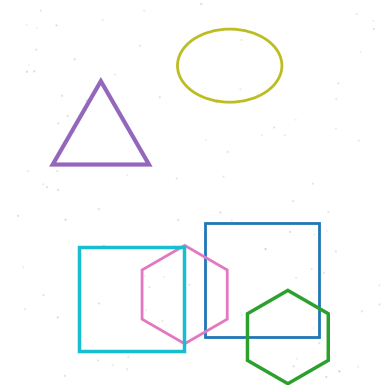[{"shape": "square", "thickness": 2, "radius": 0.74, "center": [0.681, 0.272]}, {"shape": "hexagon", "thickness": 2.5, "radius": 0.61, "center": [0.748, 0.125]}, {"shape": "triangle", "thickness": 3, "radius": 0.72, "center": [0.262, 0.645]}, {"shape": "hexagon", "thickness": 2, "radius": 0.64, "center": [0.48, 0.235]}, {"shape": "oval", "thickness": 2, "radius": 0.68, "center": [0.597, 0.83]}, {"shape": "square", "thickness": 2.5, "radius": 0.68, "center": [0.342, 0.223]}]